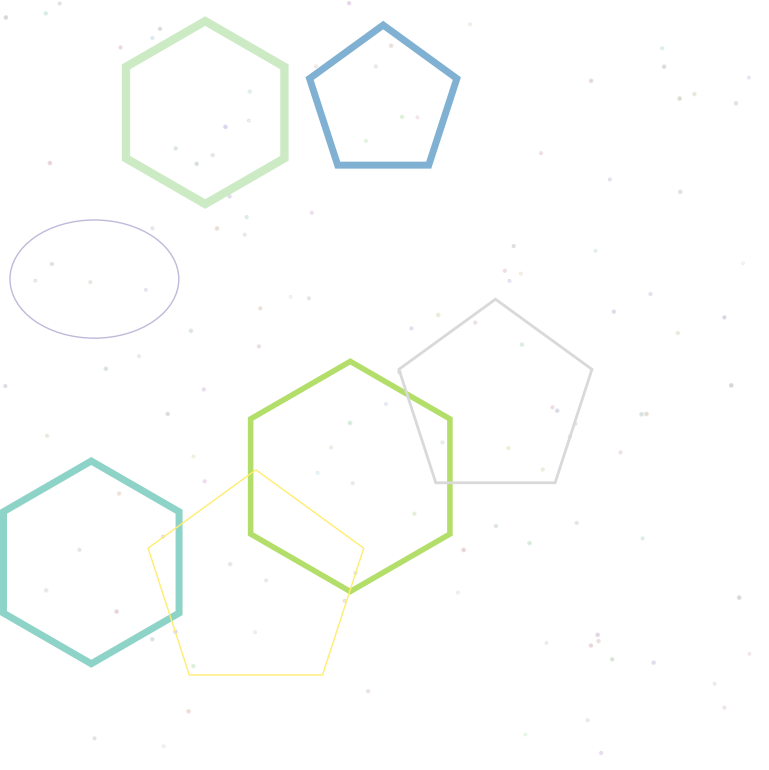[{"shape": "hexagon", "thickness": 2.5, "radius": 0.66, "center": [0.119, 0.27]}, {"shape": "oval", "thickness": 0.5, "radius": 0.55, "center": [0.123, 0.638]}, {"shape": "pentagon", "thickness": 2.5, "radius": 0.5, "center": [0.498, 0.867]}, {"shape": "hexagon", "thickness": 2, "radius": 0.75, "center": [0.455, 0.381]}, {"shape": "pentagon", "thickness": 1, "radius": 0.66, "center": [0.643, 0.48]}, {"shape": "hexagon", "thickness": 3, "radius": 0.59, "center": [0.266, 0.854]}, {"shape": "pentagon", "thickness": 0.5, "radius": 0.74, "center": [0.332, 0.243]}]